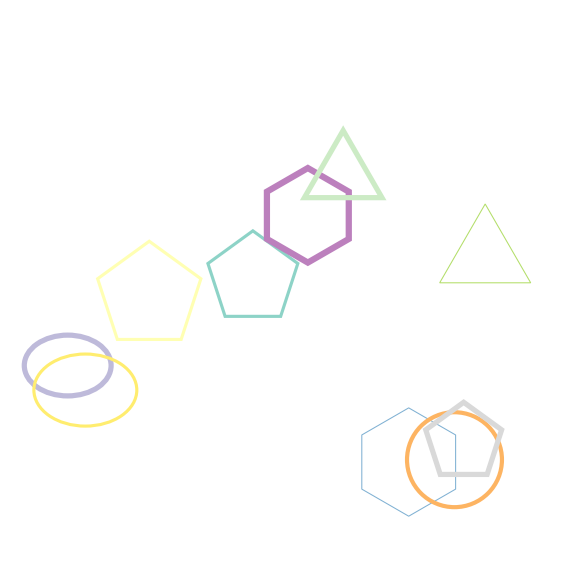[{"shape": "pentagon", "thickness": 1.5, "radius": 0.41, "center": [0.438, 0.518]}, {"shape": "pentagon", "thickness": 1.5, "radius": 0.47, "center": [0.258, 0.487]}, {"shape": "oval", "thickness": 2.5, "radius": 0.38, "center": [0.117, 0.366]}, {"shape": "hexagon", "thickness": 0.5, "radius": 0.47, "center": [0.708, 0.199]}, {"shape": "circle", "thickness": 2, "radius": 0.41, "center": [0.787, 0.203]}, {"shape": "triangle", "thickness": 0.5, "radius": 0.45, "center": [0.84, 0.555]}, {"shape": "pentagon", "thickness": 2.5, "radius": 0.35, "center": [0.803, 0.233]}, {"shape": "hexagon", "thickness": 3, "radius": 0.41, "center": [0.533, 0.626]}, {"shape": "triangle", "thickness": 2.5, "radius": 0.39, "center": [0.594, 0.696]}, {"shape": "oval", "thickness": 1.5, "radius": 0.45, "center": [0.148, 0.324]}]